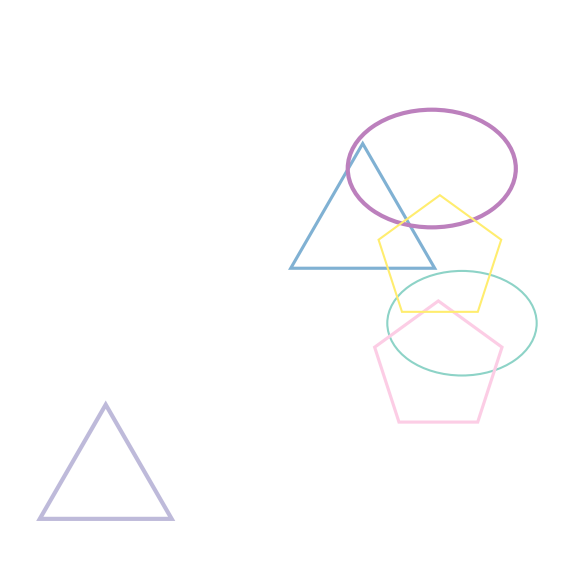[{"shape": "oval", "thickness": 1, "radius": 0.65, "center": [0.8, 0.439]}, {"shape": "triangle", "thickness": 2, "radius": 0.66, "center": [0.183, 0.167]}, {"shape": "triangle", "thickness": 1.5, "radius": 0.72, "center": [0.628, 0.607]}, {"shape": "pentagon", "thickness": 1.5, "radius": 0.58, "center": [0.759, 0.362]}, {"shape": "oval", "thickness": 2, "radius": 0.73, "center": [0.748, 0.707]}, {"shape": "pentagon", "thickness": 1, "radius": 0.56, "center": [0.762, 0.549]}]